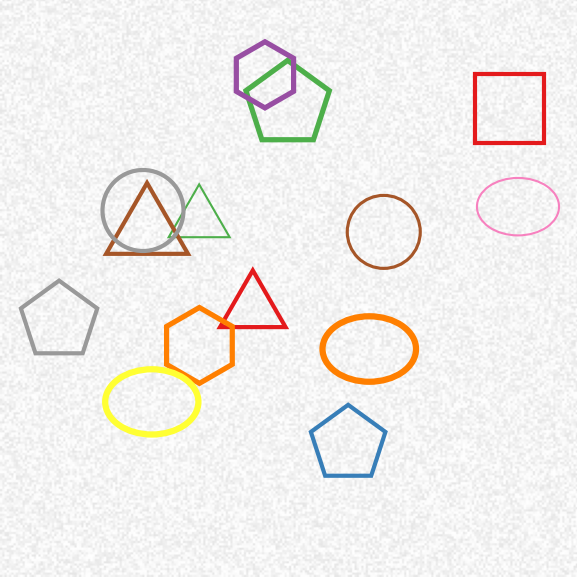[{"shape": "square", "thickness": 2, "radius": 0.3, "center": [0.882, 0.811]}, {"shape": "triangle", "thickness": 2, "radius": 0.33, "center": [0.438, 0.465]}, {"shape": "pentagon", "thickness": 2, "radius": 0.34, "center": [0.603, 0.23]}, {"shape": "triangle", "thickness": 1, "radius": 0.3, "center": [0.345, 0.619]}, {"shape": "pentagon", "thickness": 2.5, "radius": 0.38, "center": [0.498, 0.819]}, {"shape": "hexagon", "thickness": 2.5, "radius": 0.29, "center": [0.459, 0.87]}, {"shape": "oval", "thickness": 3, "radius": 0.4, "center": [0.639, 0.395]}, {"shape": "hexagon", "thickness": 2.5, "radius": 0.33, "center": [0.345, 0.401]}, {"shape": "oval", "thickness": 3, "radius": 0.4, "center": [0.263, 0.303]}, {"shape": "triangle", "thickness": 2, "radius": 0.41, "center": [0.255, 0.601]}, {"shape": "circle", "thickness": 1.5, "radius": 0.32, "center": [0.665, 0.598]}, {"shape": "oval", "thickness": 1, "radius": 0.36, "center": [0.897, 0.641]}, {"shape": "pentagon", "thickness": 2, "radius": 0.35, "center": [0.102, 0.444]}, {"shape": "circle", "thickness": 2, "radius": 0.35, "center": [0.248, 0.635]}]